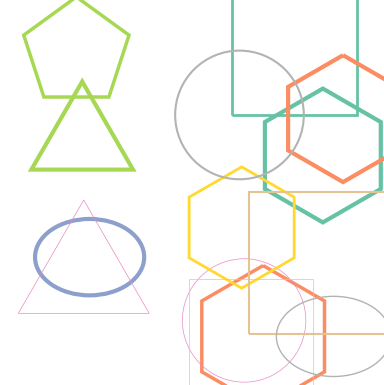[{"shape": "hexagon", "thickness": 3, "radius": 0.87, "center": [0.839, 0.596]}, {"shape": "square", "thickness": 2, "radius": 0.82, "center": [0.765, 0.865]}, {"shape": "hexagon", "thickness": 2.5, "radius": 0.92, "center": [0.684, 0.126]}, {"shape": "hexagon", "thickness": 3, "radius": 0.82, "center": [0.891, 0.692]}, {"shape": "oval", "thickness": 3, "radius": 0.71, "center": [0.233, 0.332]}, {"shape": "triangle", "thickness": 0.5, "radius": 0.98, "center": [0.218, 0.284]}, {"shape": "circle", "thickness": 0.5, "radius": 0.8, "center": [0.634, 0.168]}, {"shape": "triangle", "thickness": 3, "radius": 0.76, "center": [0.214, 0.636]}, {"shape": "pentagon", "thickness": 2.5, "radius": 0.72, "center": [0.198, 0.864]}, {"shape": "hexagon", "thickness": 2, "radius": 0.79, "center": [0.628, 0.409]}, {"shape": "square", "thickness": 1.5, "radius": 0.92, "center": [0.831, 0.316]}, {"shape": "square", "thickness": 0.5, "radius": 0.8, "center": [0.652, 0.114]}, {"shape": "circle", "thickness": 1.5, "radius": 0.84, "center": [0.622, 0.701]}, {"shape": "oval", "thickness": 1, "radius": 0.74, "center": [0.867, 0.126]}]